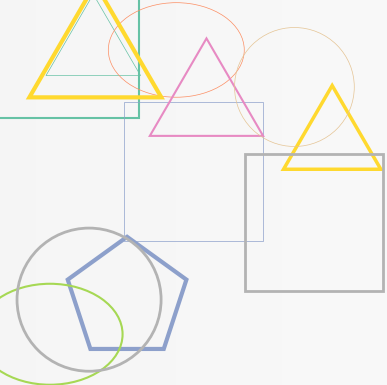[{"shape": "square", "thickness": 1.5, "radius": 0.92, "center": [0.174, 0.877]}, {"shape": "triangle", "thickness": 0.5, "radius": 0.7, "center": [0.241, 0.874]}, {"shape": "oval", "thickness": 0.5, "radius": 0.88, "center": [0.455, 0.87]}, {"shape": "square", "thickness": 0.5, "radius": 0.9, "center": [0.5, 0.555]}, {"shape": "pentagon", "thickness": 3, "radius": 0.81, "center": [0.328, 0.224]}, {"shape": "triangle", "thickness": 1.5, "radius": 0.84, "center": [0.533, 0.731]}, {"shape": "oval", "thickness": 1.5, "radius": 0.94, "center": [0.129, 0.132]}, {"shape": "triangle", "thickness": 3, "radius": 0.98, "center": [0.246, 0.845]}, {"shape": "triangle", "thickness": 2.5, "radius": 0.72, "center": [0.857, 0.633]}, {"shape": "circle", "thickness": 0.5, "radius": 0.77, "center": [0.76, 0.774]}, {"shape": "circle", "thickness": 2, "radius": 0.93, "center": [0.23, 0.222]}, {"shape": "square", "thickness": 2, "radius": 0.89, "center": [0.811, 0.422]}]